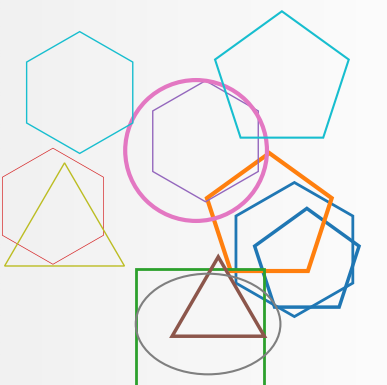[{"shape": "pentagon", "thickness": 2.5, "radius": 0.71, "center": [0.792, 0.317]}, {"shape": "hexagon", "thickness": 2, "radius": 0.87, "center": [0.76, 0.352]}, {"shape": "pentagon", "thickness": 3, "radius": 0.85, "center": [0.695, 0.433]}, {"shape": "square", "thickness": 2, "radius": 0.83, "center": [0.516, 0.137]}, {"shape": "hexagon", "thickness": 0.5, "radius": 0.75, "center": [0.137, 0.464]}, {"shape": "hexagon", "thickness": 1, "radius": 0.79, "center": [0.53, 0.633]}, {"shape": "triangle", "thickness": 2.5, "radius": 0.69, "center": [0.563, 0.195]}, {"shape": "circle", "thickness": 3, "radius": 0.91, "center": [0.506, 0.609]}, {"shape": "oval", "thickness": 1.5, "radius": 0.93, "center": [0.537, 0.158]}, {"shape": "triangle", "thickness": 1, "radius": 0.89, "center": [0.167, 0.398]}, {"shape": "pentagon", "thickness": 1.5, "radius": 0.91, "center": [0.727, 0.789]}, {"shape": "hexagon", "thickness": 1, "radius": 0.79, "center": [0.206, 0.76]}]